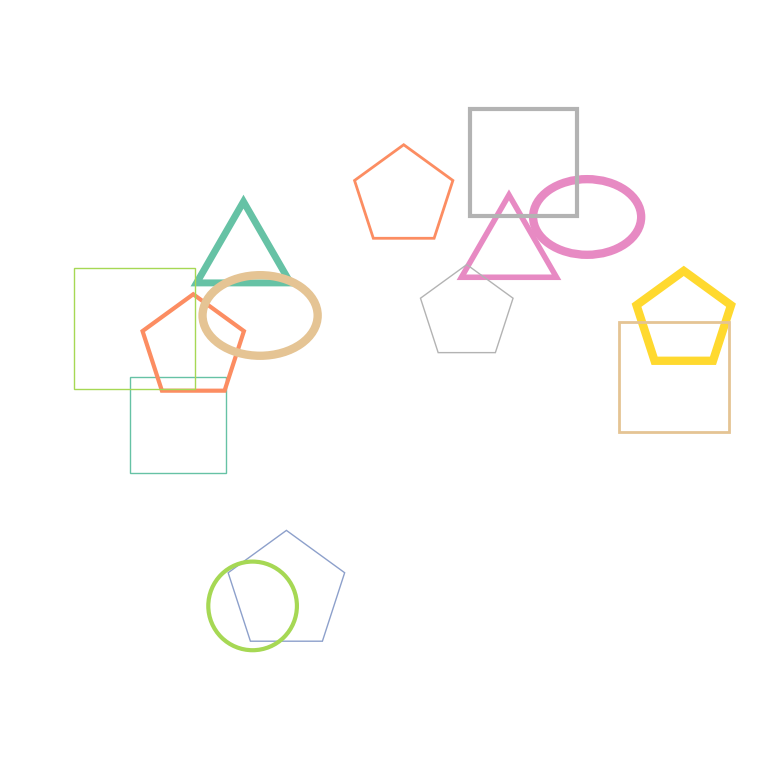[{"shape": "square", "thickness": 0.5, "radius": 0.31, "center": [0.231, 0.449]}, {"shape": "triangle", "thickness": 2.5, "radius": 0.35, "center": [0.316, 0.668]}, {"shape": "pentagon", "thickness": 1, "radius": 0.34, "center": [0.524, 0.745]}, {"shape": "pentagon", "thickness": 1.5, "radius": 0.35, "center": [0.251, 0.549]}, {"shape": "pentagon", "thickness": 0.5, "radius": 0.4, "center": [0.372, 0.232]}, {"shape": "oval", "thickness": 3, "radius": 0.35, "center": [0.763, 0.718]}, {"shape": "triangle", "thickness": 2, "radius": 0.36, "center": [0.661, 0.676]}, {"shape": "square", "thickness": 0.5, "radius": 0.39, "center": [0.175, 0.573]}, {"shape": "circle", "thickness": 1.5, "radius": 0.29, "center": [0.328, 0.213]}, {"shape": "pentagon", "thickness": 3, "radius": 0.32, "center": [0.888, 0.584]}, {"shape": "square", "thickness": 1, "radius": 0.36, "center": [0.875, 0.51]}, {"shape": "oval", "thickness": 3, "radius": 0.37, "center": [0.338, 0.59]}, {"shape": "square", "thickness": 1.5, "radius": 0.35, "center": [0.68, 0.789]}, {"shape": "pentagon", "thickness": 0.5, "radius": 0.32, "center": [0.606, 0.593]}]